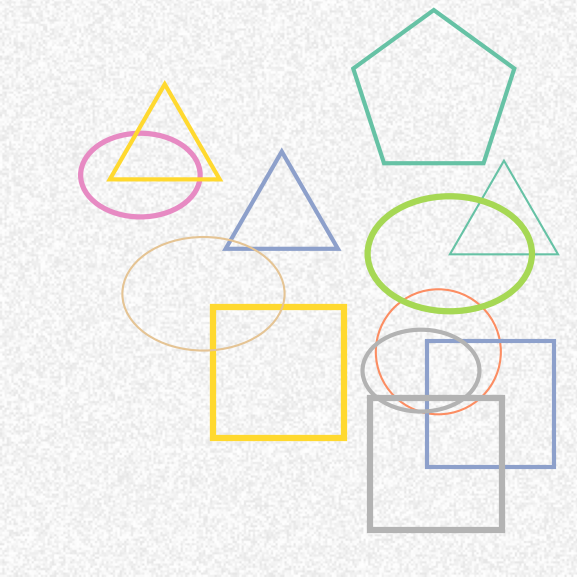[{"shape": "triangle", "thickness": 1, "radius": 0.54, "center": [0.873, 0.613]}, {"shape": "pentagon", "thickness": 2, "radius": 0.73, "center": [0.751, 0.835]}, {"shape": "circle", "thickness": 1, "radius": 0.54, "center": [0.759, 0.39]}, {"shape": "square", "thickness": 2, "radius": 0.55, "center": [0.849, 0.299]}, {"shape": "triangle", "thickness": 2, "radius": 0.56, "center": [0.488, 0.624]}, {"shape": "oval", "thickness": 2.5, "radius": 0.52, "center": [0.243, 0.696]}, {"shape": "oval", "thickness": 3, "radius": 0.71, "center": [0.779, 0.56]}, {"shape": "triangle", "thickness": 2, "radius": 0.55, "center": [0.285, 0.743]}, {"shape": "square", "thickness": 3, "radius": 0.57, "center": [0.482, 0.354]}, {"shape": "oval", "thickness": 1, "radius": 0.7, "center": [0.352, 0.49]}, {"shape": "square", "thickness": 3, "radius": 0.57, "center": [0.755, 0.196]}, {"shape": "oval", "thickness": 2, "radius": 0.51, "center": [0.729, 0.357]}]